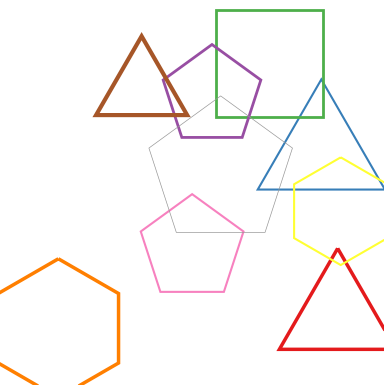[{"shape": "triangle", "thickness": 2.5, "radius": 0.87, "center": [0.877, 0.18]}, {"shape": "triangle", "thickness": 1.5, "radius": 0.95, "center": [0.835, 0.603]}, {"shape": "square", "thickness": 2, "radius": 0.7, "center": [0.699, 0.836]}, {"shape": "pentagon", "thickness": 2, "radius": 0.67, "center": [0.551, 0.751]}, {"shape": "hexagon", "thickness": 2.5, "radius": 0.9, "center": [0.152, 0.147]}, {"shape": "hexagon", "thickness": 1.5, "radius": 0.7, "center": [0.885, 0.451]}, {"shape": "triangle", "thickness": 3, "radius": 0.68, "center": [0.368, 0.769]}, {"shape": "pentagon", "thickness": 1.5, "radius": 0.7, "center": [0.499, 0.355]}, {"shape": "pentagon", "thickness": 0.5, "radius": 0.98, "center": [0.573, 0.555]}]